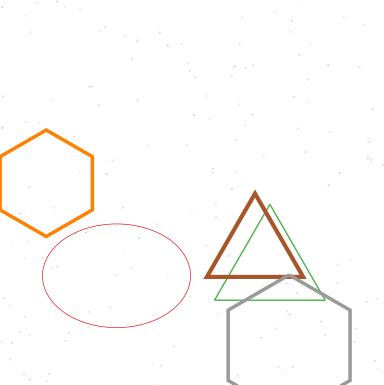[{"shape": "oval", "thickness": 0.5, "radius": 0.96, "center": [0.303, 0.284]}, {"shape": "triangle", "thickness": 1, "radius": 0.83, "center": [0.701, 0.303]}, {"shape": "hexagon", "thickness": 2.5, "radius": 0.69, "center": [0.12, 0.524]}, {"shape": "triangle", "thickness": 3, "radius": 0.72, "center": [0.662, 0.353]}, {"shape": "hexagon", "thickness": 2.5, "radius": 0.91, "center": [0.751, 0.103]}]